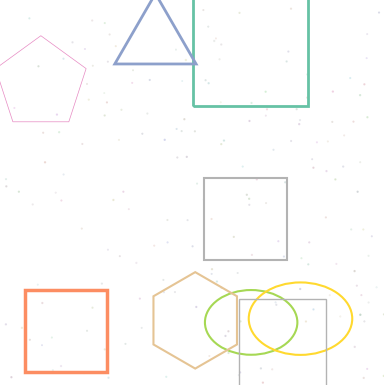[{"shape": "square", "thickness": 2, "radius": 0.74, "center": [0.65, 0.872]}, {"shape": "square", "thickness": 2.5, "radius": 0.53, "center": [0.173, 0.141]}, {"shape": "triangle", "thickness": 2, "radius": 0.61, "center": [0.404, 0.895]}, {"shape": "pentagon", "thickness": 0.5, "radius": 0.62, "center": [0.106, 0.784]}, {"shape": "oval", "thickness": 1.5, "radius": 0.6, "center": [0.652, 0.163]}, {"shape": "oval", "thickness": 1.5, "radius": 0.67, "center": [0.78, 0.172]}, {"shape": "hexagon", "thickness": 1.5, "radius": 0.63, "center": [0.507, 0.168]}, {"shape": "square", "thickness": 1, "radius": 0.56, "center": [0.735, 0.11]}, {"shape": "square", "thickness": 1.5, "radius": 0.53, "center": [0.638, 0.432]}]